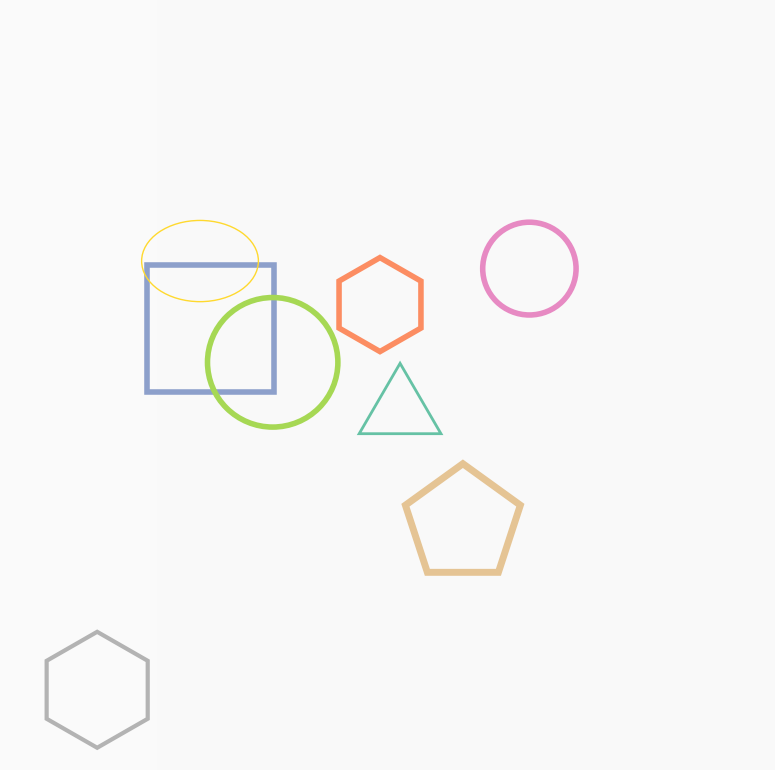[{"shape": "triangle", "thickness": 1, "radius": 0.3, "center": [0.516, 0.467]}, {"shape": "hexagon", "thickness": 2, "radius": 0.31, "center": [0.49, 0.604]}, {"shape": "square", "thickness": 2, "radius": 0.41, "center": [0.272, 0.573]}, {"shape": "circle", "thickness": 2, "radius": 0.3, "center": [0.683, 0.651]}, {"shape": "circle", "thickness": 2, "radius": 0.42, "center": [0.352, 0.529]}, {"shape": "oval", "thickness": 0.5, "radius": 0.38, "center": [0.258, 0.661]}, {"shape": "pentagon", "thickness": 2.5, "radius": 0.39, "center": [0.597, 0.32]}, {"shape": "hexagon", "thickness": 1.5, "radius": 0.38, "center": [0.125, 0.104]}]